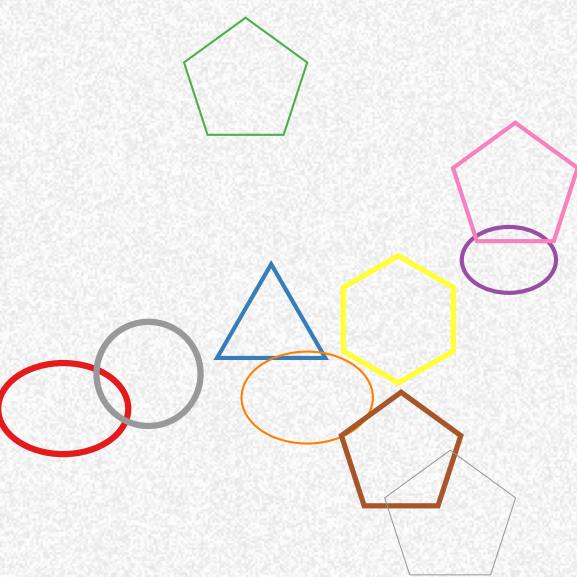[{"shape": "oval", "thickness": 3, "radius": 0.56, "center": [0.109, 0.292]}, {"shape": "triangle", "thickness": 2, "radius": 0.54, "center": [0.47, 0.433]}, {"shape": "pentagon", "thickness": 1, "radius": 0.56, "center": [0.425, 0.856]}, {"shape": "oval", "thickness": 2, "radius": 0.41, "center": [0.881, 0.549]}, {"shape": "oval", "thickness": 1, "radius": 0.57, "center": [0.532, 0.311]}, {"shape": "hexagon", "thickness": 2.5, "radius": 0.55, "center": [0.69, 0.446]}, {"shape": "pentagon", "thickness": 2.5, "radius": 0.54, "center": [0.695, 0.211]}, {"shape": "pentagon", "thickness": 2, "radius": 0.57, "center": [0.892, 0.673]}, {"shape": "pentagon", "thickness": 0.5, "radius": 0.6, "center": [0.779, 0.1]}, {"shape": "circle", "thickness": 3, "radius": 0.45, "center": [0.257, 0.352]}]